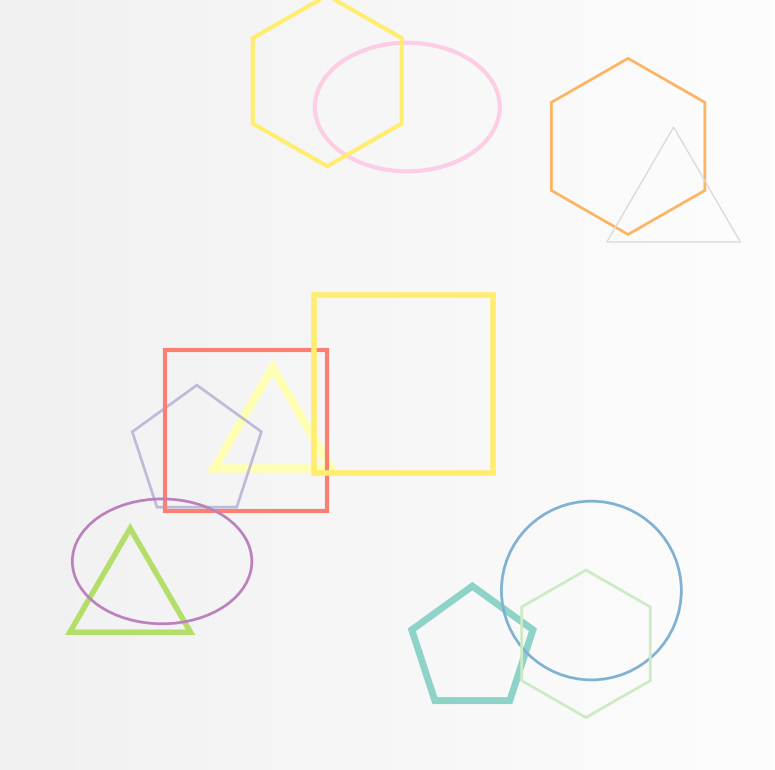[{"shape": "pentagon", "thickness": 2.5, "radius": 0.41, "center": [0.609, 0.157]}, {"shape": "triangle", "thickness": 3, "radius": 0.44, "center": [0.352, 0.435]}, {"shape": "pentagon", "thickness": 1, "radius": 0.44, "center": [0.254, 0.412]}, {"shape": "square", "thickness": 1.5, "radius": 0.52, "center": [0.317, 0.441]}, {"shape": "circle", "thickness": 1, "radius": 0.58, "center": [0.763, 0.233]}, {"shape": "hexagon", "thickness": 1, "radius": 0.57, "center": [0.81, 0.81]}, {"shape": "triangle", "thickness": 2, "radius": 0.45, "center": [0.168, 0.224]}, {"shape": "oval", "thickness": 1.5, "radius": 0.6, "center": [0.526, 0.861]}, {"shape": "triangle", "thickness": 0.5, "radius": 0.5, "center": [0.869, 0.735]}, {"shape": "oval", "thickness": 1, "radius": 0.58, "center": [0.209, 0.271]}, {"shape": "hexagon", "thickness": 1, "radius": 0.48, "center": [0.756, 0.164]}, {"shape": "hexagon", "thickness": 1.5, "radius": 0.55, "center": [0.422, 0.895]}, {"shape": "square", "thickness": 2, "radius": 0.58, "center": [0.521, 0.502]}]